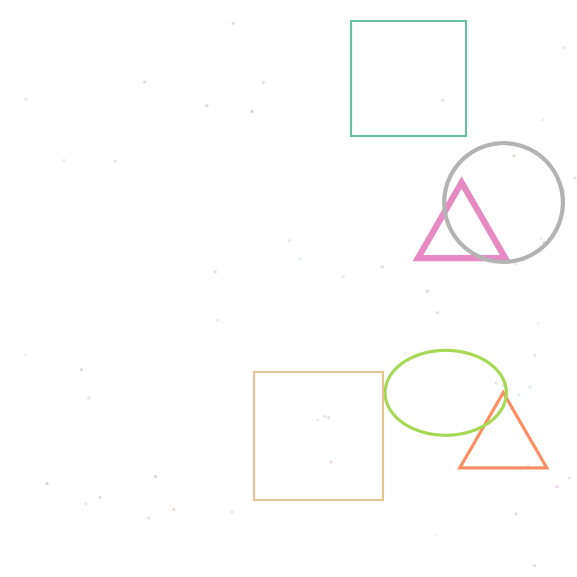[{"shape": "square", "thickness": 1, "radius": 0.5, "center": [0.708, 0.863]}, {"shape": "triangle", "thickness": 1.5, "radius": 0.43, "center": [0.871, 0.232]}, {"shape": "triangle", "thickness": 3, "radius": 0.44, "center": [0.799, 0.596]}, {"shape": "oval", "thickness": 1.5, "radius": 0.53, "center": [0.772, 0.319]}, {"shape": "square", "thickness": 1, "radius": 0.56, "center": [0.552, 0.244]}, {"shape": "circle", "thickness": 2, "radius": 0.51, "center": [0.872, 0.648]}]